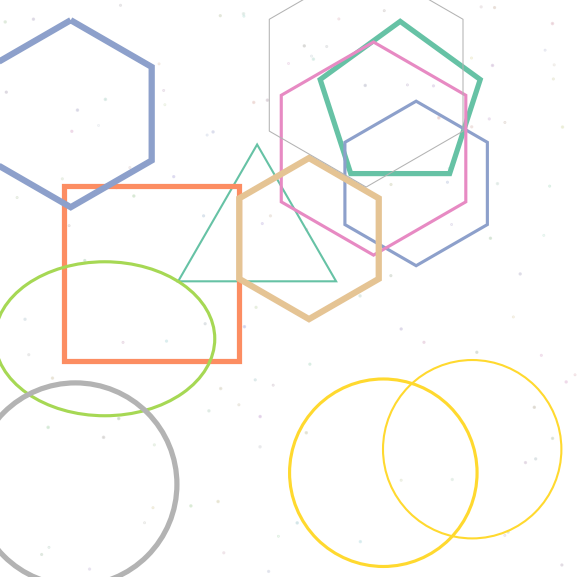[{"shape": "triangle", "thickness": 1, "radius": 0.79, "center": [0.445, 0.591]}, {"shape": "pentagon", "thickness": 2.5, "radius": 0.73, "center": [0.693, 0.816]}, {"shape": "square", "thickness": 2.5, "radius": 0.76, "center": [0.262, 0.525]}, {"shape": "hexagon", "thickness": 3, "radius": 0.81, "center": [0.122, 0.802]}, {"shape": "hexagon", "thickness": 1.5, "radius": 0.71, "center": [0.721, 0.681]}, {"shape": "hexagon", "thickness": 1.5, "radius": 0.92, "center": [0.647, 0.742]}, {"shape": "oval", "thickness": 1.5, "radius": 0.95, "center": [0.181, 0.413]}, {"shape": "circle", "thickness": 1.5, "radius": 0.81, "center": [0.664, 0.181]}, {"shape": "circle", "thickness": 1, "radius": 0.77, "center": [0.818, 0.221]}, {"shape": "hexagon", "thickness": 3, "radius": 0.7, "center": [0.535, 0.586]}, {"shape": "hexagon", "thickness": 0.5, "radius": 0.97, "center": [0.634, 0.869]}, {"shape": "circle", "thickness": 2.5, "radius": 0.88, "center": [0.131, 0.161]}]